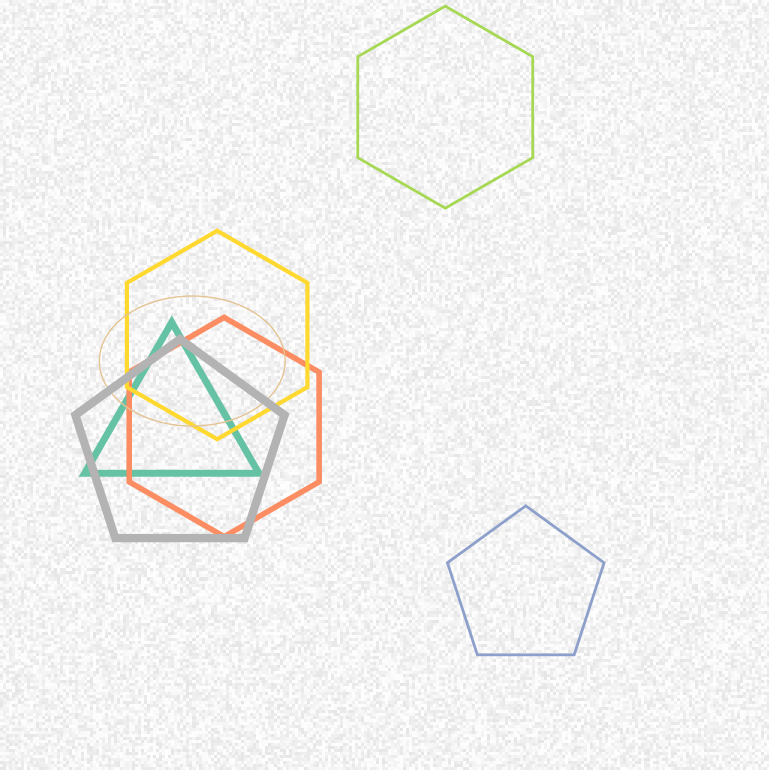[{"shape": "triangle", "thickness": 2.5, "radius": 0.65, "center": [0.223, 0.451]}, {"shape": "hexagon", "thickness": 2, "radius": 0.71, "center": [0.291, 0.445]}, {"shape": "pentagon", "thickness": 1, "radius": 0.53, "center": [0.683, 0.236]}, {"shape": "hexagon", "thickness": 1, "radius": 0.66, "center": [0.578, 0.861]}, {"shape": "hexagon", "thickness": 1.5, "radius": 0.68, "center": [0.282, 0.565]}, {"shape": "oval", "thickness": 0.5, "radius": 0.6, "center": [0.25, 0.531]}, {"shape": "pentagon", "thickness": 3, "radius": 0.71, "center": [0.234, 0.417]}]